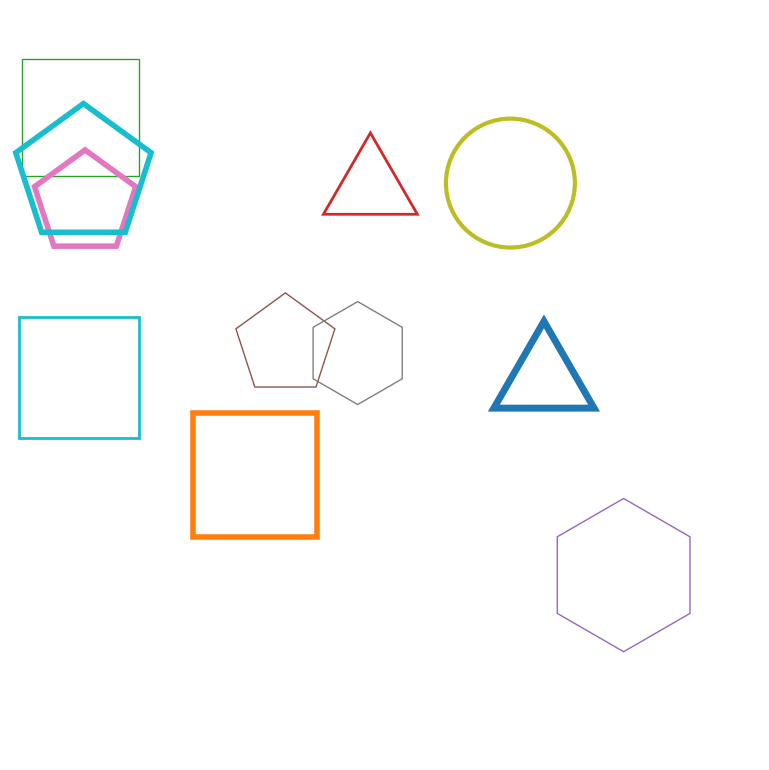[{"shape": "triangle", "thickness": 2.5, "radius": 0.38, "center": [0.706, 0.508]}, {"shape": "square", "thickness": 2, "radius": 0.4, "center": [0.331, 0.383]}, {"shape": "square", "thickness": 0.5, "radius": 0.38, "center": [0.104, 0.847]}, {"shape": "triangle", "thickness": 1, "radius": 0.35, "center": [0.481, 0.757]}, {"shape": "hexagon", "thickness": 0.5, "radius": 0.5, "center": [0.81, 0.253]}, {"shape": "pentagon", "thickness": 0.5, "radius": 0.34, "center": [0.371, 0.552]}, {"shape": "pentagon", "thickness": 2, "radius": 0.35, "center": [0.111, 0.736]}, {"shape": "hexagon", "thickness": 0.5, "radius": 0.33, "center": [0.465, 0.541]}, {"shape": "circle", "thickness": 1.5, "radius": 0.42, "center": [0.663, 0.762]}, {"shape": "pentagon", "thickness": 2, "radius": 0.46, "center": [0.108, 0.773]}, {"shape": "square", "thickness": 1, "radius": 0.39, "center": [0.103, 0.51]}]